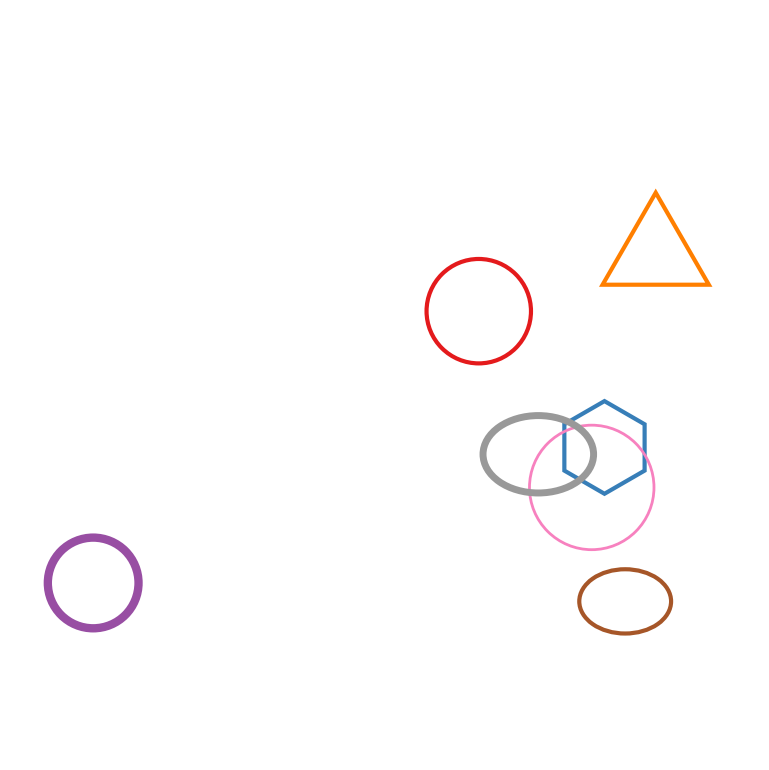[{"shape": "circle", "thickness": 1.5, "radius": 0.34, "center": [0.622, 0.596]}, {"shape": "hexagon", "thickness": 1.5, "radius": 0.3, "center": [0.785, 0.419]}, {"shape": "circle", "thickness": 3, "radius": 0.29, "center": [0.121, 0.243]}, {"shape": "triangle", "thickness": 1.5, "radius": 0.4, "center": [0.852, 0.67]}, {"shape": "oval", "thickness": 1.5, "radius": 0.3, "center": [0.812, 0.219]}, {"shape": "circle", "thickness": 1, "radius": 0.4, "center": [0.768, 0.367]}, {"shape": "oval", "thickness": 2.5, "radius": 0.36, "center": [0.699, 0.41]}]